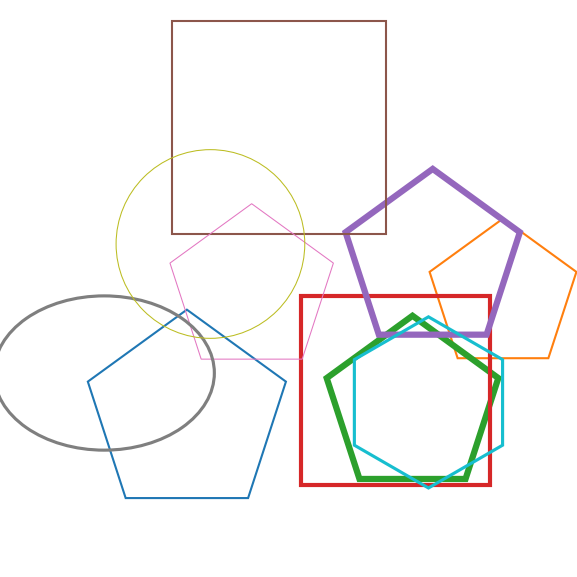[{"shape": "pentagon", "thickness": 1, "radius": 0.9, "center": [0.324, 0.283]}, {"shape": "pentagon", "thickness": 1, "radius": 0.67, "center": [0.871, 0.487]}, {"shape": "pentagon", "thickness": 3, "radius": 0.78, "center": [0.714, 0.296]}, {"shape": "square", "thickness": 2, "radius": 0.82, "center": [0.684, 0.323]}, {"shape": "pentagon", "thickness": 3, "radius": 0.79, "center": [0.749, 0.548]}, {"shape": "square", "thickness": 1, "radius": 0.93, "center": [0.483, 0.778]}, {"shape": "pentagon", "thickness": 0.5, "radius": 0.74, "center": [0.436, 0.498]}, {"shape": "oval", "thickness": 1.5, "radius": 0.95, "center": [0.18, 0.353]}, {"shape": "circle", "thickness": 0.5, "radius": 0.82, "center": [0.364, 0.577]}, {"shape": "hexagon", "thickness": 1.5, "radius": 0.74, "center": [0.742, 0.302]}]